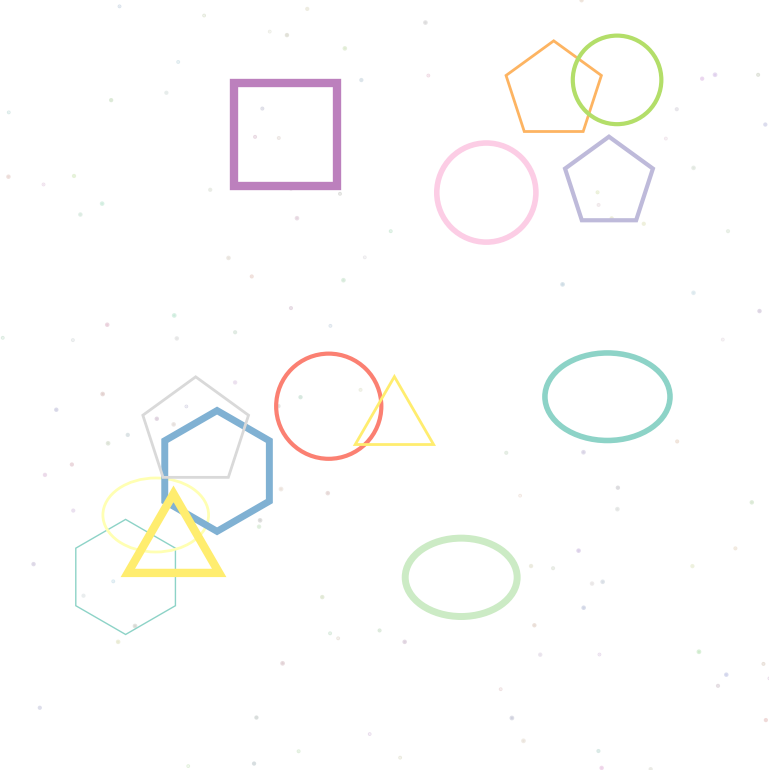[{"shape": "oval", "thickness": 2, "radius": 0.41, "center": [0.789, 0.485]}, {"shape": "hexagon", "thickness": 0.5, "radius": 0.37, "center": [0.163, 0.251]}, {"shape": "oval", "thickness": 1, "radius": 0.34, "center": [0.202, 0.331]}, {"shape": "pentagon", "thickness": 1.5, "radius": 0.3, "center": [0.791, 0.762]}, {"shape": "circle", "thickness": 1.5, "radius": 0.34, "center": [0.427, 0.472]}, {"shape": "hexagon", "thickness": 2.5, "radius": 0.39, "center": [0.282, 0.388]}, {"shape": "pentagon", "thickness": 1, "radius": 0.33, "center": [0.719, 0.882]}, {"shape": "circle", "thickness": 1.5, "radius": 0.29, "center": [0.801, 0.896]}, {"shape": "circle", "thickness": 2, "radius": 0.32, "center": [0.632, 0.75]}, {"shape": "pentagon", "thickness": 1, "radius": 0.36, "center": [0.254, 0.438]}, {"shape": "square", "thickness": 3, "radius": 0.33, "center": [0.371, 0.826]}, {"shape": "oval", "thickness": 2.5, "radius": 0.36, "center": [0.599, 0.25]}, {"shape": "triangle", "thickness": 1, "radius": 0.29, "center": [0.512, 0.452]}, {"shape": "triangle", "thickness": 3, "radius": 0.34, "center": [0.225, 0.29]}]